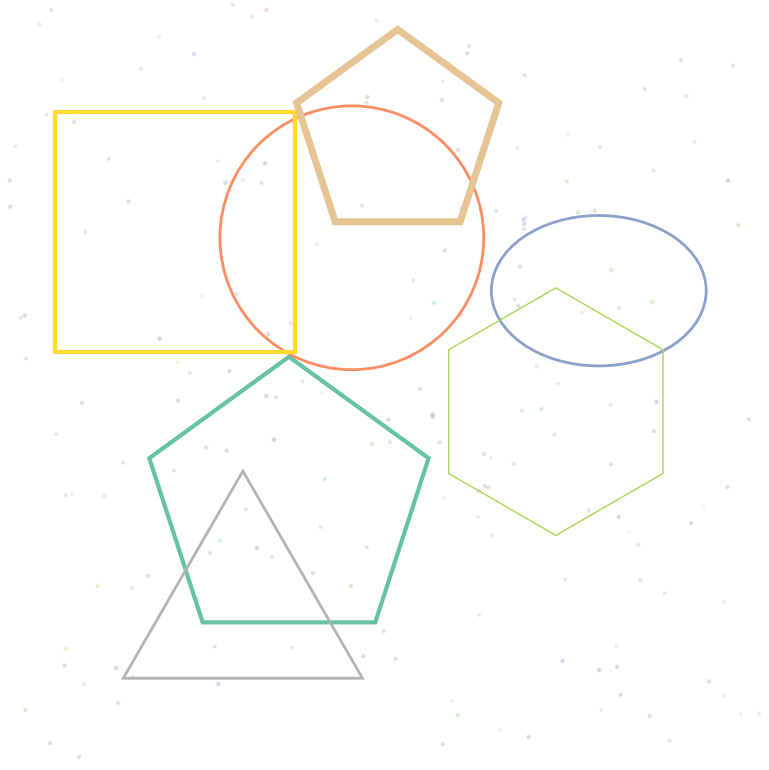[{"shape": "pentagon", "thickness": 1.5, "radius": 0.95, "center": [0.375, 0.346]}, {"shape": "circle", "thickness": 1, "radius": 0.86, "center": [0.457, 0.691]}, {"shape": "oval", "thickness": 1, "radius": 0.7, "center": [0.778, 0.622]}, {"shape": "hexagon", "thickness": 0.5, "radius": 0.8, "center": [0.722, 0.465]}, {"shape": "square", "thickness": 1.5, "radius": 0.78, "center": [0.227, 0.699]}, {"shape": "pentagon", "thickness": 2.5, "radius": 0.69, "center": [0.516, 0.824]}, {"shape": "triangle", "thickness": 1, "radius": 0.9, "center": [0.315, 0.209]}]